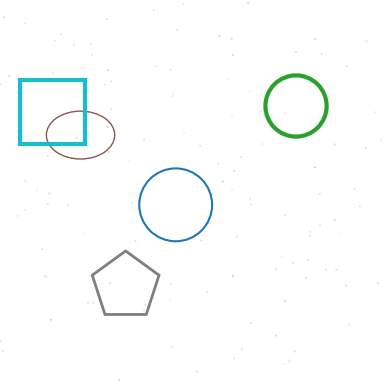[{"shape": "circle", "thickness": 1.5, "radius": 0.47, "center": [0.456, 0.468]}, {"shape": "circle", "thickness": 3, "radius": 0.4, "center": [0.769, 0.725]}, {"shape": "oval", "thickness": 1, "radius": 0.44, "center": [0.209, 0.649]}, {"shape": "pentagon", "thickness": 2, "radius": 0.46, "center": [0.326, 0.257]}, {"shape": "square", "thickness": 3, "radius": 0.42, "center": [0.136, 0.709]}]